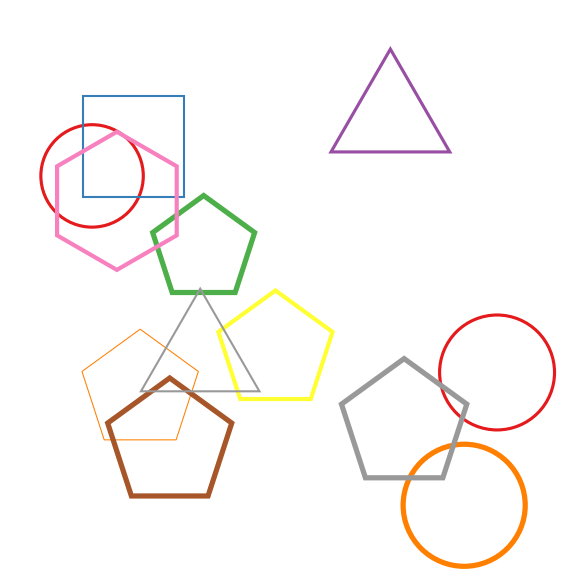[{"shape": "circle", "thickness": 1.5, "radius": 0.44, "center": [0.159, 0.695]}, {"shape": "circle", "thickness": 1.5, "radius": 0.5, "center": [0.861, 0.354]}, {"shape": "square", "thickness": 1, "radius": 0.44, "center": [0.231, 0.746]}, {"shape": "pentagon", "thickness": 2.5, "radius": 0.46, "center": [0.353, 0.568]}, {"shape": "triangle", "thickness": 1.5, "radius": 0.59, "center": [0.676, 0.795]}, {"shape": "circle", "thickness": 2.5, "radius": 0.53, "center": [0.804, 0.124]}, {"shape": "pentagon", "thickness": 0.5, "radius": 0.53, "center": [0.243, 0.323]}, {"shape": "pentagon", "thickness": 2, "radius": 0.52, "center": [0.477, 0.392]}, {"shape": "pentagon", "thickness": 2.5, "radius": 0.56, "center": [0.294, 0.232]}, {"shape": "hexagon", "thickness": 2, "radius": 0.6, "center": [0.202, 0.651]}, {"shape": "triangle", "thickness": 1, "radius": 0.59, "center": [0.347, 0.381]}, {"shape": "pentagon", "thickness": 2.5, "radius": 0.57, "center": [0.7, 0.264]}]